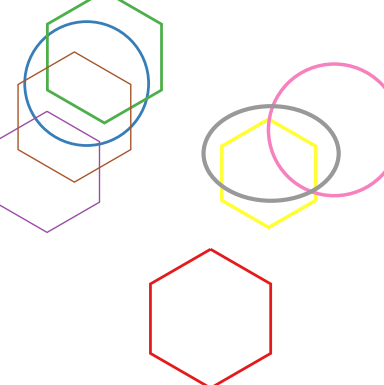[{"shape": "hexagon", "thickness": 2, "radius": 0.9, "center": [0.547, 0.172]}, {"shape": "circle", "thickness": 2, "radius": 0.8, "center": [0.225, 0.783]}, {"shape": "hexagon", "thickness": 2, "radius": 0.86, "center": [0.271, 0.852]}, {"shape": "hexagon", "thickness": 1, "radius": 0.79, "center": [0.122, 0.554]}, {"shape": "hexagon", "thickness": 2.5, "radius": 0.7, "center": [0.698, 0.55]}, {"shape": "hexagon", "thickness": 1, "radius": 0.85, "center": [0.193, 0.696]}, {"shape": "circle", "thickness": 2.5, "radius": 0.86, "center": [0.868, 0.663]}, {"shape": "oval", "thickness": 3, "radius": 0.88, "center": [0.704, 0.601]}]